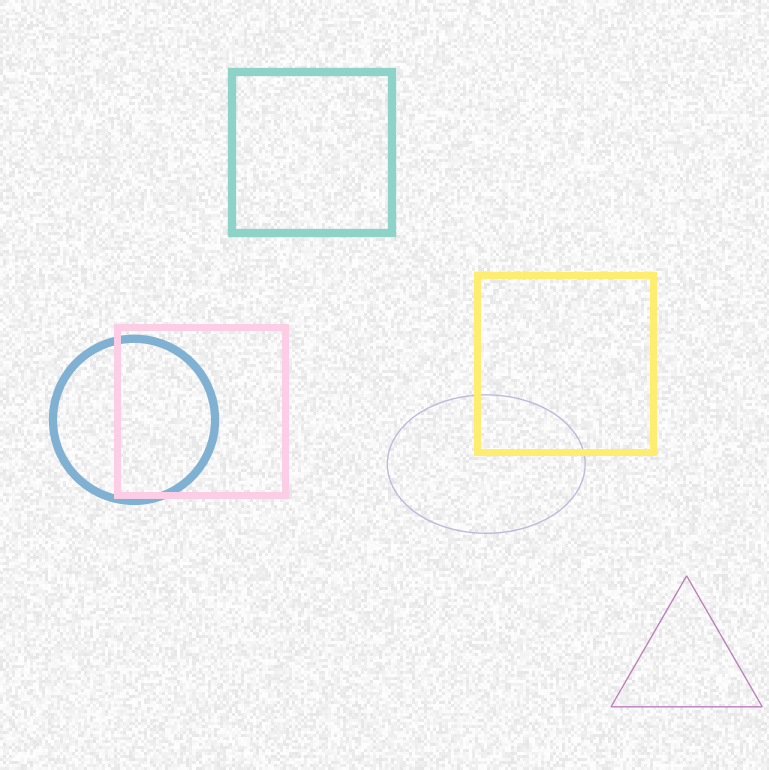[{"shape": "square", "thickness": 3, "radius": 0.52, "center": [0.406, 0.802]}, {"shape": "oval", "thickness": 0.5, "radius": 0.64, "center": [0.631, 0.397]}, {"shape": "circle", "thickness": 3, "radius": 0.53, "center": [0.174, 0.455]}, {"shape": "square", "thickness": 2.5, "radius": 0.54, "center": [0.261, 0.467]}, {"shape": "triangle", "thickness": 0.5, "radius": 0.57, "center": [0.892, 0.139]}, {"shape": "square", "thickness": 2.5, "radius": 0.57, "center": [0.734, 0.528]}]